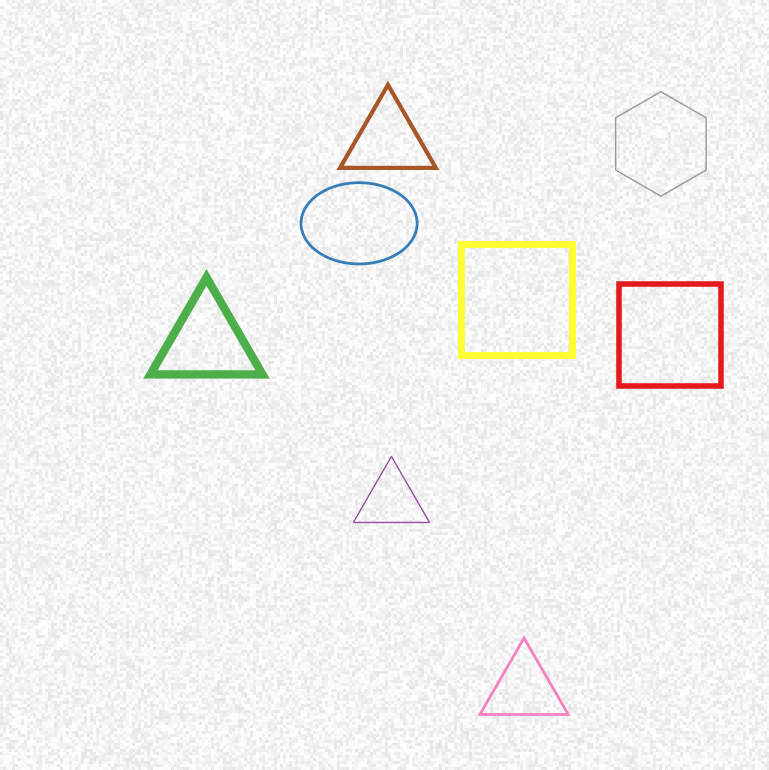[{"shape": "square", "thickness": 2, "radius": 0.33, "center": [0.87, 0.564]}, {"shape": "oval", "thickness": 1, "radius": 0.38, "center": [0.466, 0.71]}, {"shape": "triangle", "thickness": 3, "radius": 0.42, "center": [0.268, 0.556]}, {"shape": "triangle", "thickness": 0.5, "radius": 0.29, "center": [0.508, 0.35]}, {"shape": "square", "thickness": 2.5, "radius": 0.36, "center": [0.671, 0.611]}, {"shape": "triangle", "thickness": 1.5, "radius": 0.36, "center": [0.504, 0.818]}, {"shape": "triangle", "thickness": 1, "radius": 0.33, "center": [0.681, 0.105]}, {"shape": "hexagon", "thickness": 0.5, "radius": 0.34, "center": [0.858, 0.813]}]